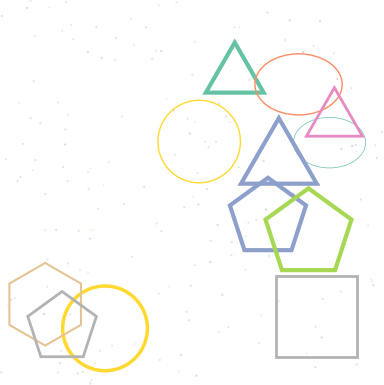[{"shape": "oval", "thickness": 0.5, "radius": 0.47, "center": [0.856, 0.63]}, {"shape": "triangle", "thickness": 3, "radius": 0.43, "center": [0.61, 0.803]}, {"shape": "oval", "thickness": 1, "radius": 0.57, "center": [0.775, 0.781]}, {"shape": "triangle", "thickness": 3, "radius": 0.57, "center": [0.724, 0.58]}, {"shape": "pentagon", "thickness": 3, "radius": 0.52, "center": [0.696, 0.434]}, {"shape": "triangle", "thickness": 2, "radius": 0.42, "center": [0.869, 0.688]}, {"shape": "pentagon", "thickness": 3, "radius": 0.59, "center": [0.801, 0.393]}, {"shape": "circle", "thickness": 2.5, "radius": 0.55, "center": [0.273, 0.147]}, {"shape": "circle", "thickness": 1, "radius": 0.54, "center": [0.517, 0.632]}, {"shape": "hexagon", "thickness": 1.5, "radius": 0.54, "center": [0.117, 0.21]}, {"shape": "square", "thickness": 2, "radius": 0.53, "center": [0.822, 0.178]}, {"shape": "pentagon", "thickness": 2, "radius": 0.47, "center": [0.161, 0.149]}]